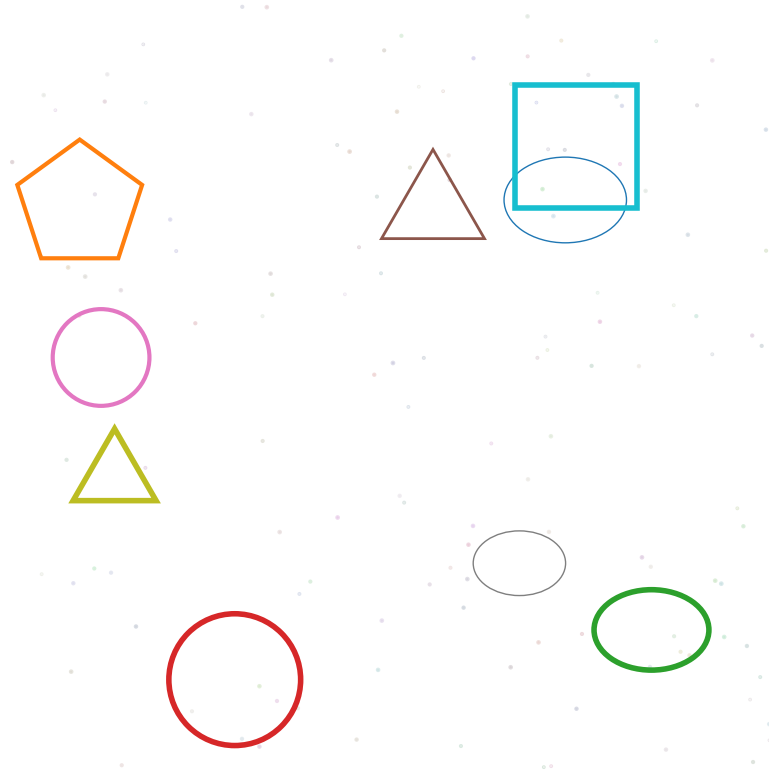[{"shape": "oval", "thickness": 0.5, "radius": 0.4, "center": [0.734, 0.74]}, {"shape": "pentagon", "thickness": 1.5, "radius": 0.43, "center": [0.104, 0.734]}, {"shape": "oval", "thickness": 2, "radius": 0.37, "center": [0.846, 0.182]}, {"shape": "circle", "thickness": 2, "radius": 0.43, "center": [0.305, 0.117]}, {"shape": "triangle", "thickness": 1, "radius": 0.39, "center": [0.562, 0.729]}, {"shape": "circle", "thickness": 1.5, "radius": 0.31, "center": [0.131, 0.536]}, {"shape": "oval", "thickness": 0.5, "radius": 0.3, "center": [0.675, 0.269]}, {"shape": "triangle", "thickness": 2, "radius": 0.31, "center": [0.149, 0.381]}, {"shape": "square", "thickness": 2, "radius": 0.4, "center": [0.748, 0.81]}]